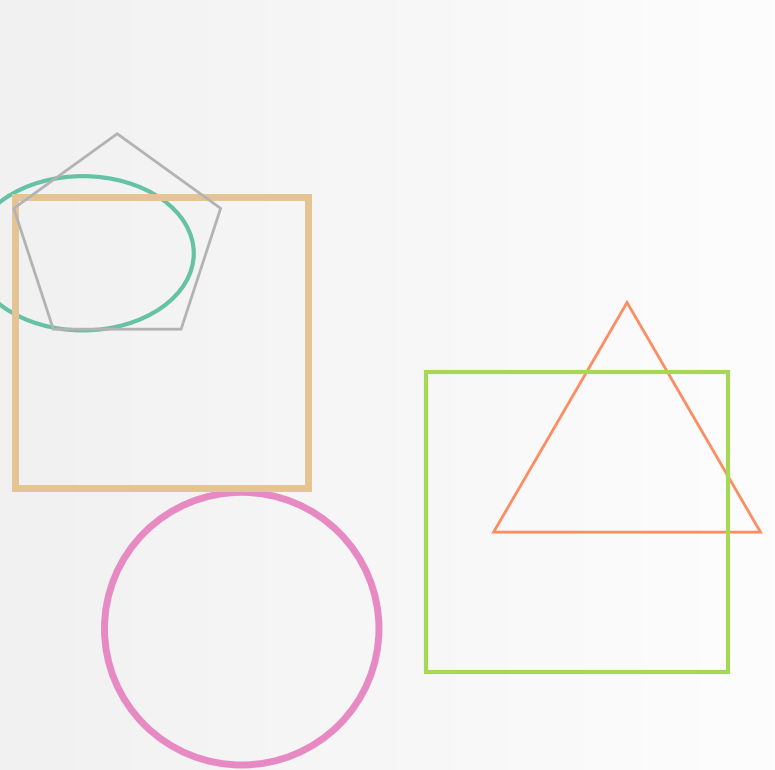[{"shape": "oval", "thickness": 1.5, "radius": 0.72, "center": [0.107, 0.671]}, {"shape": "triangle", "thickness": 1, "radius": 0.99, "center": [0.809, 0.408]}, {"shape": "circle", "thickness": 2.5, "radius": 0.89, "center": [0.312, 0.184]}, {"shape": "square", "thickness": 1.5, "radius": 0.97, "center": [0.745, 0.322]}, {"shape": "square", "thickness": 2.5, "radius": 0.94, "center": [0.208, 0.555]}, {"shape": "pentagon", "thickness": 1, "radius": 0.7, "center": [0.151, 0.686]}]